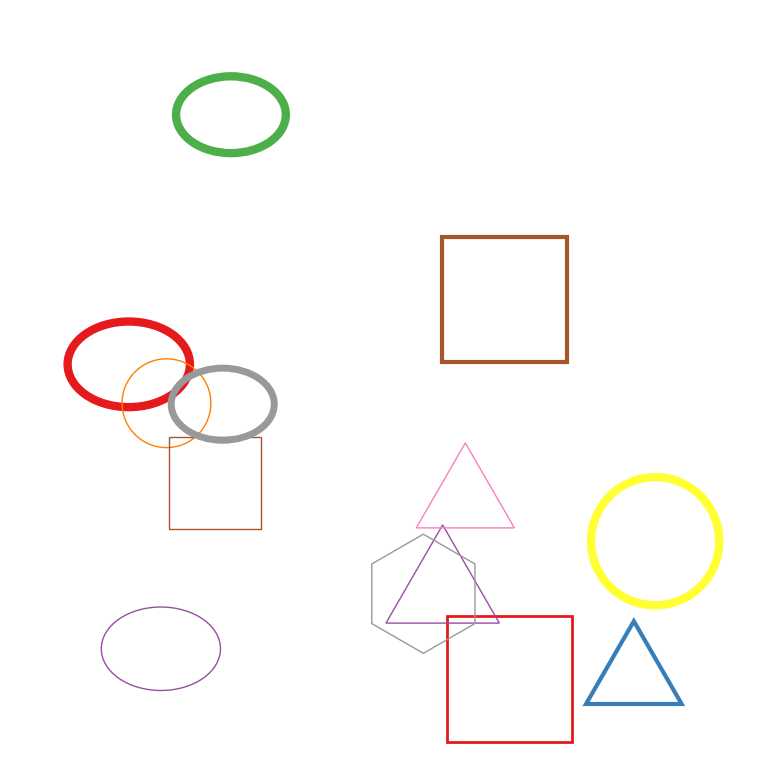[{"shape": "oval", "thickness": 3, "radius": 0.4, "center": [0.167, 0.527]}, {"shape": "square", "thickness": 1, "radius": 0.41, "center": [0.662, 0.118]}, {"shape": "triangle", "thickness": 1.5, "radius": 0.36, "center": [0.823, 0.122]}, {"shape": "oval", "thickness": 3, "radius": 0.36, "center": [0.3, 0.851]}, {"shape": "oval", "thickness": 0.5, "radius": 0.39, "center": [0.209, 0.157]}, {"shape": "triangle", "thickness": 0.5, "radius": 0.43, "center": [0.575, 0.233]}, {"shape": "circle", "thickness": 0.5, "radius": 0.29, "center": [0.216, 0.476]}, {"shape": "circle", "thickness": 3, "radius": 0.42, "center": [0.851, 0.297]}, {"shape": "square", "thickness": 1.5, "radius": 0.41, "center": [0.655, 0.611]}, {"shape": "square", "thickness": 0.5, "radius": 0.3, "center": [0.279, 0.372]}, {"shape": "triangle", "thickness": 0.5, "radius": 0.37, "center": [0.604, 0.351]}, {"shape": "oval", "thickness": 2.5, "radius": 0.33, "center": [0.289, 0.475]}, {"shape": "hexagon", "thickness": 0.5, "radius": 0.39, "center": [0.55, 0.229]}]